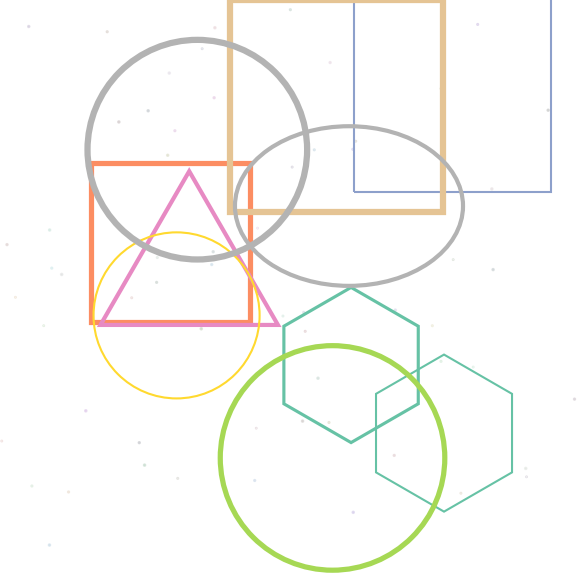[{"shape": "hexagon", "thickness": 1.5, "radius": 0.67, "center": [0.608, 0.367]}, {"shape": "hexagon", "thickness": 1, "radius": 0.68, "center": [0.769, 0.249]}, {"shape": "square", "thickness": 2.5, "radius": 0.69, "center": [0.295, 0.579]}, {"shape": "square", "thickness": 1, "radius": 0.85, "center": [0.783, 0.837]}, {"shape": "triangle", "thickness": 2, "radius": 0.89, "center": [0.328, 0.525]}, {"shape": "circle", "thickness": 2.5, "radius": 0.97, "center": [0.576, 0.206]}, {"shape": "circle", "thickness": 1, "radius": 0.72, "center": [0.306, 0.453]}, {"shape": "square", "thickness": 3, "radius": 0.92, "center": [0.583, 0.816]}, {"shape": "circle", "thickness": 3, "radius": 0.95, "center": [0.342, 0.74]}, {"shape": "oval", "thickness": 2, "radius": 0.99, "center": [0.604, 0.642]}]